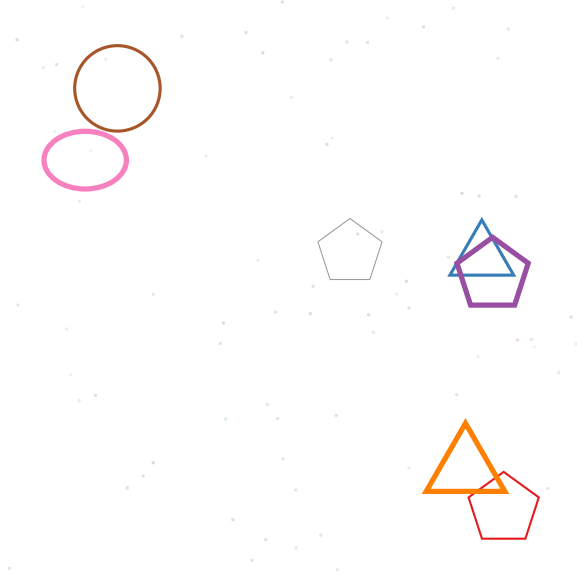[{"shape": "pentagon", "thickness": 1, "radius": 0.32, "center": [0.872, 0.118]}, {"shape": "triangle", "thickness": 1.5, "radius": 0.32, "center": [0.834, 0.555]}, {"shape": "pentagon", "thickness": 2.5, "radius": 0.32, "center": [0.853, 0.523]}, {"shape": "triangle", "thickness": 2.5, "radius": 0.39, "center": [0.806, 0.188]}, {"shape": "circle", "thickness": 1.5, "radius": 0.37, "center": [0.203, 0.846]}, {"shape": "oval", "thickness": 2.5, "radius": 0.36, "center": [0.148, 0.722]}, {"shape": "pentagon", "thickness": 0.5, "radius": 0.29, "center": [0.606, 0.562]}]